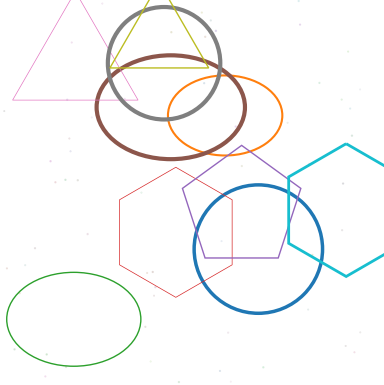[{"shape": "circle", "thickness": 2.5, "radius": 0.83, "center": [0.671, 0.353]}, {"shape": "oval", "thickness": 1.5, "radius": 0.74, "center": [0.585, 0.7]}, {"shape": "oval", "thickness": 1, "radius": 0.87, "center": [0.192, 0.171]}, {"shape": "hexagon", "thickness": 0.5, "radius": 0.84, "center": [0.457, 0.397]}, {"shape": "pentagon", "thickness": 1, "radius": 0.81, "center": [0.628, 0.461]}, {"shape": "oval", "thickness": 3, "radius": 0.96, "center": [0.444, 0.721]}, {"shape": "triangle", "thickness": 0.5, "radius": 0.94, "center": [0.196, 0.834]}, {"shape": "circle", "thickness": 3, "radius": 0.73, "center": [0.426, 0.836]}, {"shape": "triangle", "thickness": 1, "radius": 0.74, "center": [0.414, 0.898]}, {"shape": "hexagon", "thickness": 2, "radius": 0.86, "center": [0.899, 0.454]}]